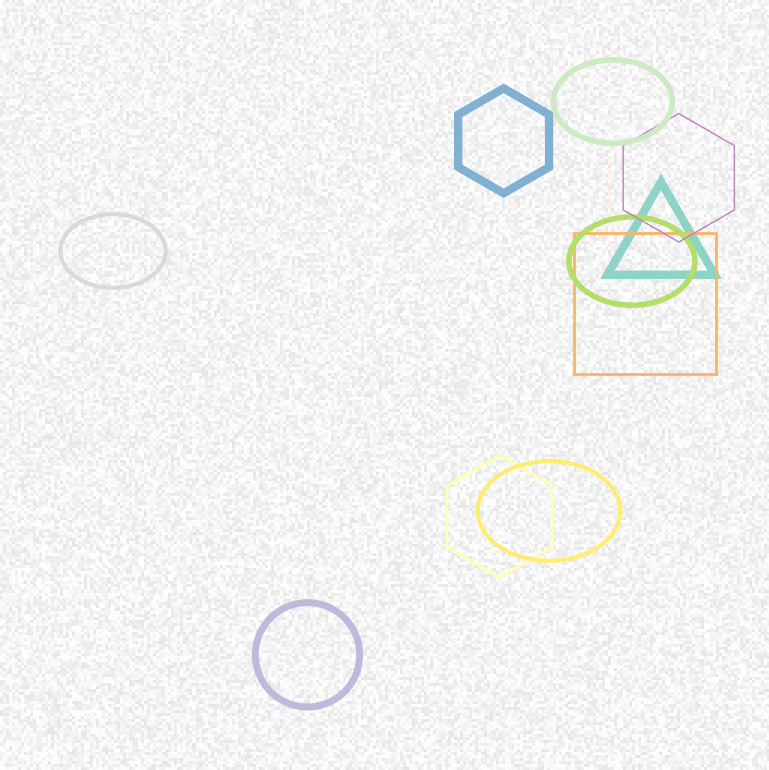[{"shape": "triangle", "thickness": 3, "radius": 0.4, "center": [0.858, 0.683]}, {"shape": "hexagon", "thickness": 1, "radius": 0.4, "center": [0.649, 0.329]}, {"shape": "circle", "thickness": 2.5, "radius": 0.34, "center": [0.399, 0.15]}, {"shape": "hexagon", "thickness": 3, "radius": 0.34, "center": [0.654, 0.817]}, {"shape": "square", "thickness": 1, "radius": 0.46, "center": [0.838, 0.606]}, {"shape": "oval", "thickness": 2, "radius": 0.41, "center": [0.821, 0.661]}, {"shape": "oval", "thickness": 1.5, "radius": 0.34, "center": [0.147, 0.674]}, {"shape": "hexagon", "thickness": 0.5, "radius": 0.42, "center": [0.882, 0.769]}, {"shape": "oval", "thickness": 2, "radius": 0.39, "center": [0.796, 0.868]}, {"shape": "oval", "thickness": 1.5, "radius": 0.46, "center": [0.713, 0.336]}]